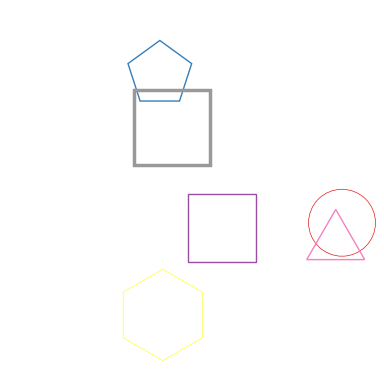[{"shape": "circle", "thickness": 0.5, "radius": 0.43, "center": [0.888, 0.421]}, {"shape": "pentagon", "thickness": 1, "radius": 0.43, "center": [0.415, 0.808]}, {"shape": "square", "thickness": 1, "radius": 0.44, "center": [0.577, 0.409]}, {"shape": "hexagon", "thickness": 0.5, "radius": 0.59, "center": [0.423, 0.182]}, {"shape": "triangle", "thickness": 1, "radius": 0.43, "center": [0.872, 0.369]}, {"shape": "square", "thickness": 2.5, "radius": 0.49, "center": [0.447, 0.668]}]